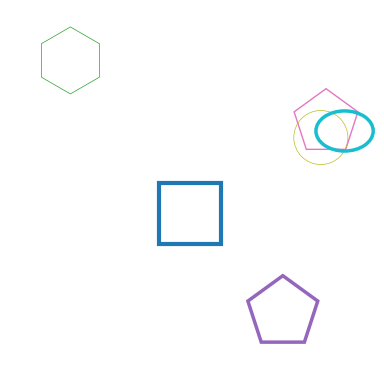[{"shape": "square", "thickness": 3, "radius": 0.4, "center": [0.492, 0.446]}, {"shape": "hexagon", "thickness": 0.5, "radius": 0.43, "center": [0.183, 0.843]}, {"shape": "pentagon", "thickness": 2.5, "radius": 0.48, "center": [0.735, 0.189]}, {"shape": "pentagon", "thickness": 1, "radius": 0.44, "center": [0.847, 0.683]}, {"shape": "circle", "thickness": 0.5, "radius": 0.35, "center": [0.833, 0.643]}, {"shape": "oval", "thickness": 2.5, "radius": 0.37, "center": [0.895, 0.66]}]